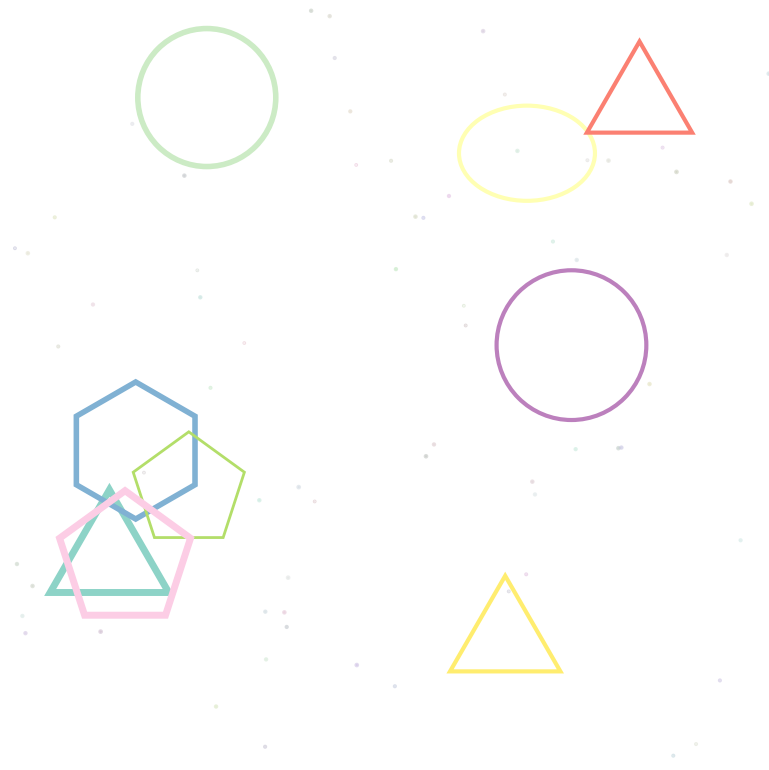[{"shape": "triangle", "thickness": 2.5, "radius": 0.44, "center": [0.142, 0.275]}, {"shape": "oval", "thickness": 1.5, "radius": 0.44, "center": [0.684, 0.801]}, {"shape": "triangle", "thickness": 1.5, "radius": 0.39, "center": [0.831, 0.867]}, {"shape": "hexagon", "thickness": 2, "radius": 0.44, "center": [0.176, 0.415]}, {"shape": "pentagon", "thickness": 1, "radius": 0.38, "center": [0.245, 0.363]}, {"shape": "pentagon", "thickness": 2.5, "radius": 0.45, "center": [0.162, 0.273]}, {"shape": "circle", "thickness": 1.5, "radius": 0.49, "center": [0.742, 0.552]}, {"shape": "circle", "thickness": 2, "radius": 0.45, "center": [0.269, 0.873]}, {"shape": "triangle", "thickness": 1.5, "radius": 0.41, "center": [0.656, 0.169]}]